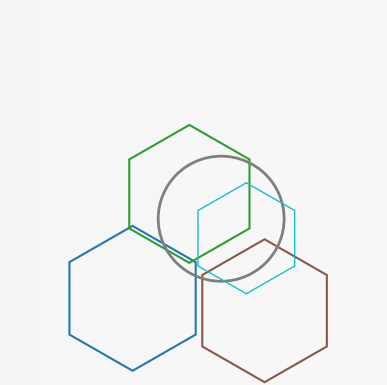[{"shape": "hexagon", "thickness": 1.5, "radius": 0.94, "center": [0.342, 0.225]}, {"shape": "hexagon", "thickness": 1.5, "radius": 0.9, "center": [0.489, 0.496]}, {"shape": "hexagon", "thickness": 1.5, "radius": 0.93, "center": [0.683, 0.193]}, {"shape": "circle", "thickness": 2, "radius": 0.81, "center": [0.571, 0.432]}, {"shape": "hexagon", "thickness": 1, "radius": 0.72, "center": [0.636, 0.381]}]